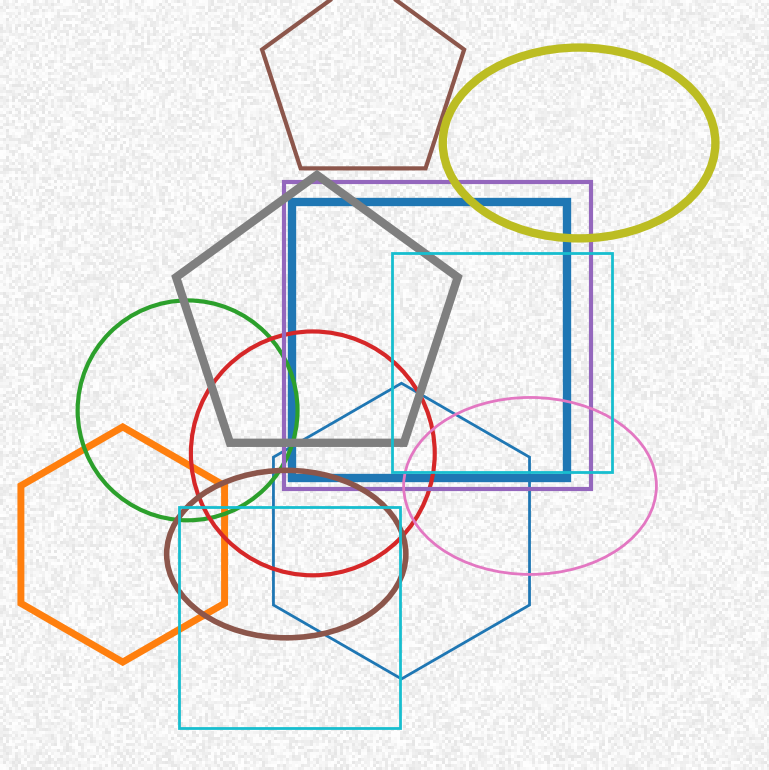[{"shape": "hexagon", "thickness": 1, "radius": 0.96, "center": [0.521, 0.31]}, {"shape": "square", "thickness": 3, "radius": 0.9, "center": [0.558, 0.559]}, {"shape": "hexagon", "thickness": 2.5, "radius": 0.76, "center": [0.159, 0.293]}, {"shape": "circle", "thickness": 1.5, "radius": 0.71, "center": [0.244, 0.467]}, {"shape": "circle", "thickness": 1.5, "radius": 0.79, "center": [0.406, 0.411]}, {"shape": "square", "thickness": 1.5, "radius": 1.0, "center": [0.568, 0.564]}, {"shape": "pentagon", "thickness": 1.5, "radius": 0.69, "center": [0.472, 0.893]}, {"shape": "oval", "thickness": 2, "radius": 0.78, "center": [0.372, 0.28]}, {"shape": "oval", "thickness": 1, "radius": 0.82, "center": [0.688, 0.369]}, {"shape": "pentagon", "thickness": 3, "radius": 0.96, "center": [0.412, 0.581]}, {"shape": "oval", "thickness": 3, "radius": 0.89, "center": [0.752, 0.814]}, {"shape": "square", "thickness": 1, "radius": 0.71, "center": [0.652, 0.529]}, {"shape": "square", "thickness": 1, "radius": 0.72, "center": [0.376, 0.198]}]